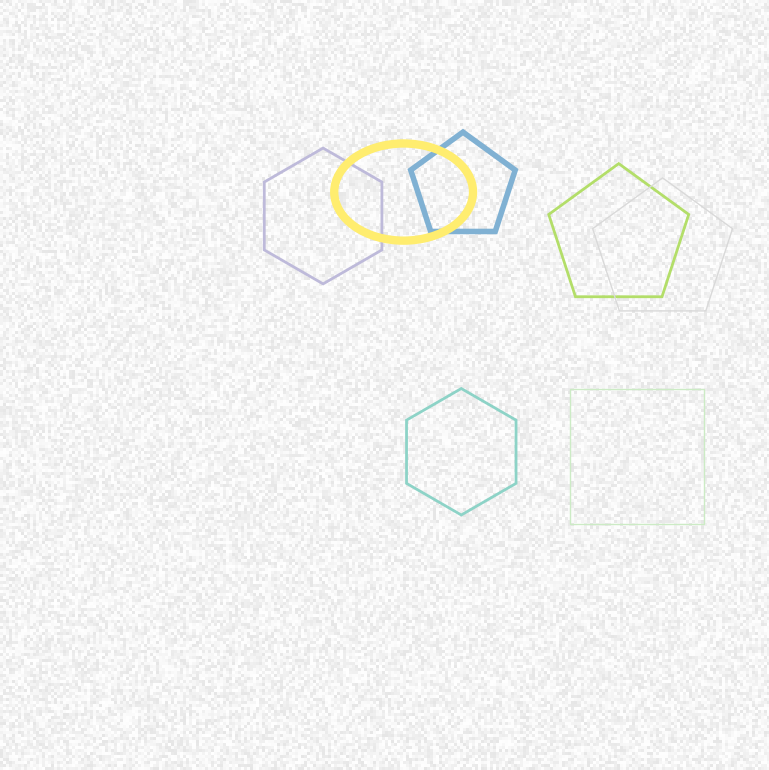[{"shape": "hexagon", "thickness": 1, "radius": 0.41, "center": [0.599, 0.413]}, {"shape": "hexagon", "thickness": 1, "radius": 0.44, "center": [0.42, 0.72]}, {"shape": "pentagon", "thickness": 2, "radius": 0.36, "center": [0.601, 0.757]}, {"shape": "pentagon", "thickness": 1, "radius": 0.48, "center": [0.804, 0.692]}, {"shape": "pentagon", "thickness": 0.5, "radius": 0.48, "center": [0.86, 0.673]}, {"shape": "square", "thickness": 0.5, "radius": 0.44, "center": [0.827, 0.407]}, {"shape": "oval", "thickness": 3, "radius": 0.45, "center": [0.524, 0.751]}]